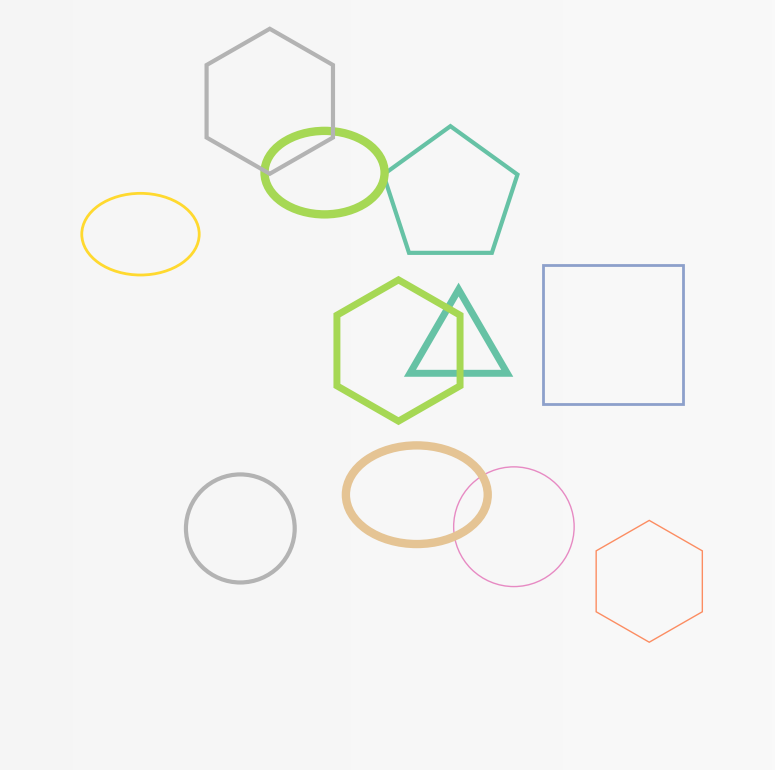[{"shape": "pentagon", "thickness": 1.5, "radius": 0.45, "center": [0.581, 0.745]}, {"shape": "triangle", "thickness": 2.5, "radius": 0.36, "center": [0.592, 0.551]}, {"shape": "hexagon", "thickness": 0.5, "radius": 0.4, "center": [0.838, 0.245]}, {"shape": "square", "thickness": 1, "radius": 0.45, "center": [0.791, 0.565]}, {"shape": "circle", "thickness": 0.5, "radius": 0.39, "center": [0.663, 0.316]}, {"shape": "hexagon", "thickness": 2.5, "radius": 0.46, "center": [0.514, 0.545]}, {"shape": "oval", "thickness": 3, "radius": 0.39, "center": [0.419, 0.776]}, {"shape": "oval", "thickness": 1, "radius": 0.38, "center": [0.181, 0.696]}, {"shape": "oval", "thickness": 3, "radius": 0.46, "center": [0.538, 0.358]}, {"shape": "circle", "thickness": 1.5, "radius": 0.35, "center": [0.31, 0.314]}, {"shape": "hexagon", "thickness": 1.5, "radius": 0.47, "center": [0.348, 0.868]}]